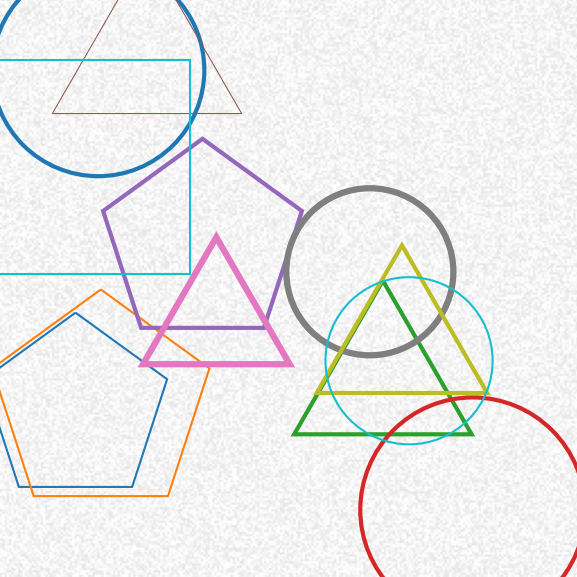[{"shape": "circle", "thickness": 2, "radius": 0.92, "center": [0.17, 0.878]}, {"shape": "pentagon", "thickness": 1, "radius": 0.83, "center": [0.131, 0.291]}, {"shape": "pentagon", "thickness": 1, "radius": 0.99, "center": [0.175, 0.3]}, {"shape": "triangle", "thickness": 2, "radius": 0.89, "center": [0.663, 0.336]}, {"shape": "circle", "thickness": 2, "radius": 0.97, "center": [0.818, 0.116]}, {"shape": "pentagon", "thickness": 2, "radius": 0.9, "center": [0.351, 0.578]}, {"shape": "triangle", "thickness": 0.5, "radius": 0.95, "center": [0.255, 0.897]}, {"shape": "triangle", "thickness": 3, "radius": 0.73, "center": [0.375, 0.442]}, {"shape": "circle", "thickness": 3, "radius": 0.72, "center": [0.64, 0.529]}, {"shape": "triangle", "thickness": 2, "radius": 0.85, "center": [0.696, 0.404]}, {"shape": "circle", "thickness": 1, "radius": 0.72, "center": [0.708, 0.374]}, {"shape": "square", "thickness": 1, "radius": 0.92, "center": [0.145, 0.711]}]